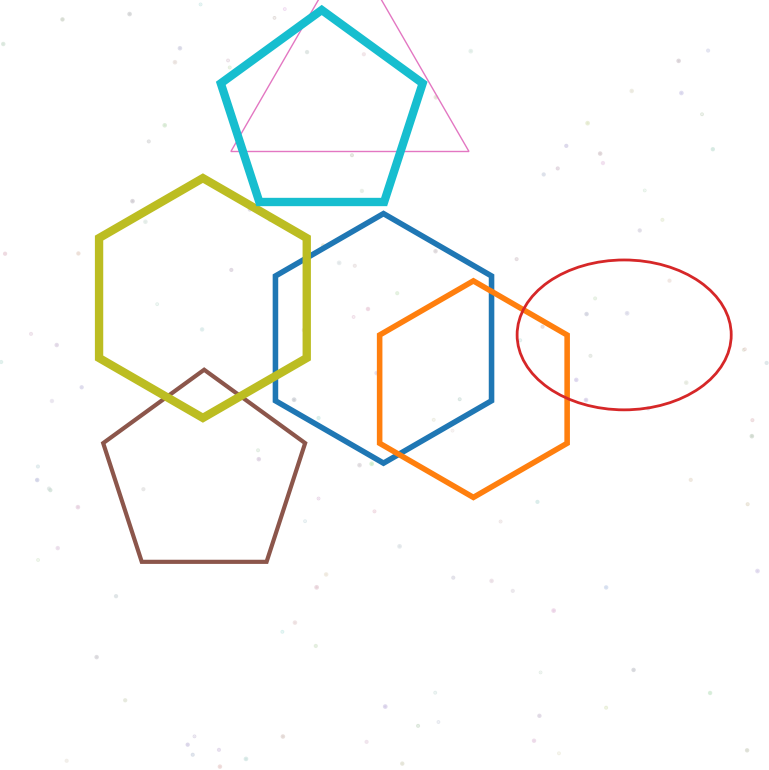[{"shape": "hexagon", "thickness": 2, "radius": 0.81, "center": [0.498, 0.561]}, {"shape": "hexagon", "thickness": 2, "radius": 0.7, "center": [0.615, 0.495]}, {"shape": "oval", "thickness": 1, "radius": 0.7, "center": [0.811, 0.565]}, {"shape": "pentagon", "thickness": 1.5, "radius": 0.69, "center": [0.265, 0.382]}, {"shape": "triangle", "thickness": 0.5, "radius": 0.89, "center": [0.454, 0.893]}, {"shape": "hexagon", "thickness": 3, "radius": 0.78, "center": [0.264, 0.613]}, {"shape": "pentagon", "thickness": 3, "radius": 0.69, "center": [0.418, 0.849]}]